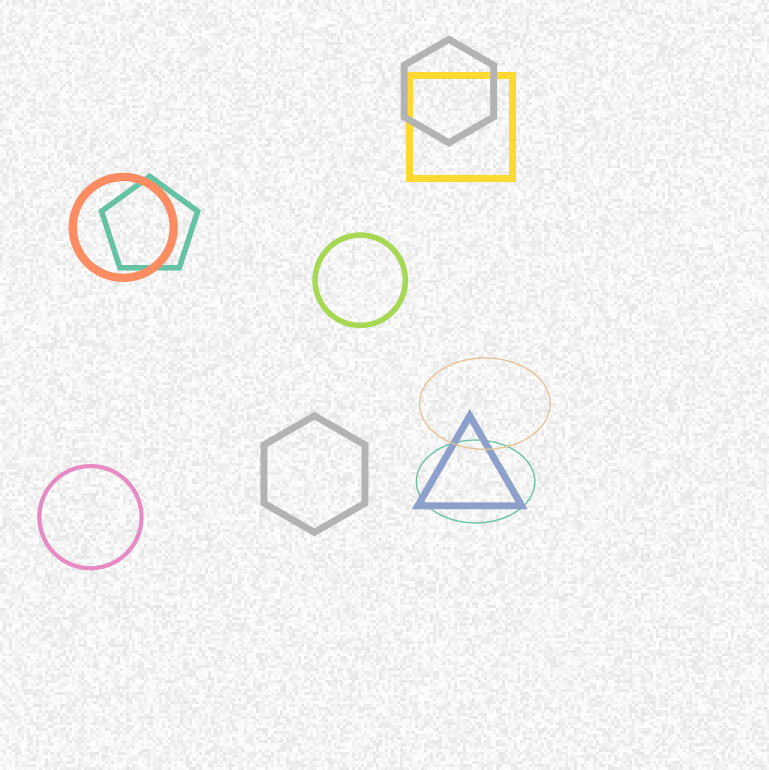[{"shape": "pentagon", "thickness": 2, "radius": 0.33, "center": [0.194, 0.705]}, {"shape": "oval", "thickness": 0.5, "radius": 0.38, "center": [0.618, 0.375]}, {"shape": "circle", "thickness": 3, "radius": 0.33, "center": [0.16, 0.705]}, {"shape": "triangle", "thickness": 2.5, "radius": 0.39, "center": [0.61, 0.382]}, {"shape": "circle", "thickness": 1.5, "radius": 0.33, "center": [0.117, 0.328]}, {"shape": "circle", "thickness": 2, "radius": 0.29, "center": [0.468, 0.636]}, {"shape": "square", "thickness": 2.5, "radius": 0.33, "center": [0.598, 0.835]}, {"shape": "oval", "thickness": 0.5, "radius": 0.42, "center": [0.63, 0.476]}, {"shape": "hexagon", "thickness": 2.5, "radius": 0.34, "center": [0.583, 0.882]}, {"shape": "hexagon", "thickness": 2.5, "radius": 0.38, "center": [0.408, 0.384]}]